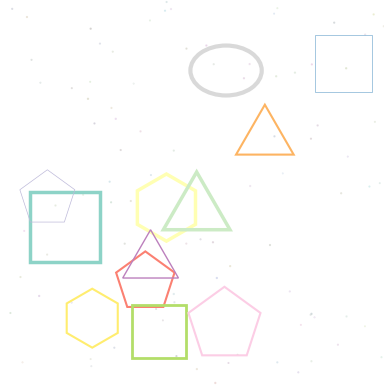[{"shape": "square", "thickness": 2.5, "radius": 0.45, "center": [0.169, 0.411]}, {"shape": "hexagon", "thickness": 2.5, "radius": 0.44, "center": [0.432, 0.461]}, {"shape": "pentagon", "thickness": 0.5, "radius": 0.38, "center": [0.123, 0.484]}, {"shape": "pentagon", "thickness": 1.5, "radius": 0.4, "center": [0.377, 0.267]}, {"shape": "square", "thickness": 0.5, "radius": 0.37, "center": [0.893, 0.835]}, {"shape": "triangle", "thickness": 1.5, "radius": 0.43, "center": [0.688, 0.642]}, {"shape": "square", "thickness": 2, "radius": 0.35, "center": [0.413, 0.139]}, {"shape": "pentagon", "thickness": 1.5, "radius": 0.49, "center": [0.583, 0.157]}, {"shape": "oval", "thickness": 3, "radius": 0.46, "center": [0.587, 0.817]}, {"shape": "triangle", "thickness": 1, "radius": 0.42, "center": [0.391, 0.32]}, {"shape": "triangle", "thickness": 2.5, "radius": 0.5, "center": [0.511, 0.453]}, {"shape": "hexagon", "thickness": 1.5, "radius": 0.38, "center": [0.24, 0.174]}]